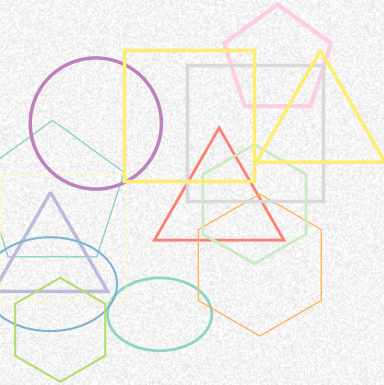[{"shape": "pentagon", "thickness": 1, "radius": 0.98, "center": [0.136, 0.492]}, {"shape": "oval", "thickness": 2, "radius": 0.68, "center": [0.415, 0.184]}, {"shape": "square", "thickness": 0.5, "radius": 0.82, "center": [0.164, 0.384]}, {"shape": "triangle", "thickness": 2.5, "radius": 0.86, "center": [0.131, 0.329]}, {"shape": "triangle", "thickness": 2, "radius": 0.97, "center": [0.569, 0.473]}, {"shape": "oval", "thickness": 1.5, "radius": 0.87, "center": [0.13, 0.262]}, {"shape": "hexagon", "thickness": 1, "radius": 0.92, "center": [0.675, 0.312]}, {"shape": "hexagon", "thickness": 1.5, "radius": 0.68, "center": [0.156, 0.143]}, {"shape": "pentagon", "thickness": 3, "radius": 0.73, "center": [0.721, 0.842]}, {"shape": "square", "thickness": 2.5, "radius": 0.88, "center": [0.662, 0.655]}, {"shape": "circle", "thickness": 2.5, "radius": 0.85, "center": [0.249, 0.679]}, {"shape": "hexagon", "thickness": 2, "radius": 0.77, "center": [0.661, 0.47]}, {"shape": "square", "thickness": 2.5, "radius": 0.85, "center": [0.49, 0.7]}, {"shape": "triangle", "thickness": 2.5, "radius": 0.97, "center": [0.833, 0.675]}]